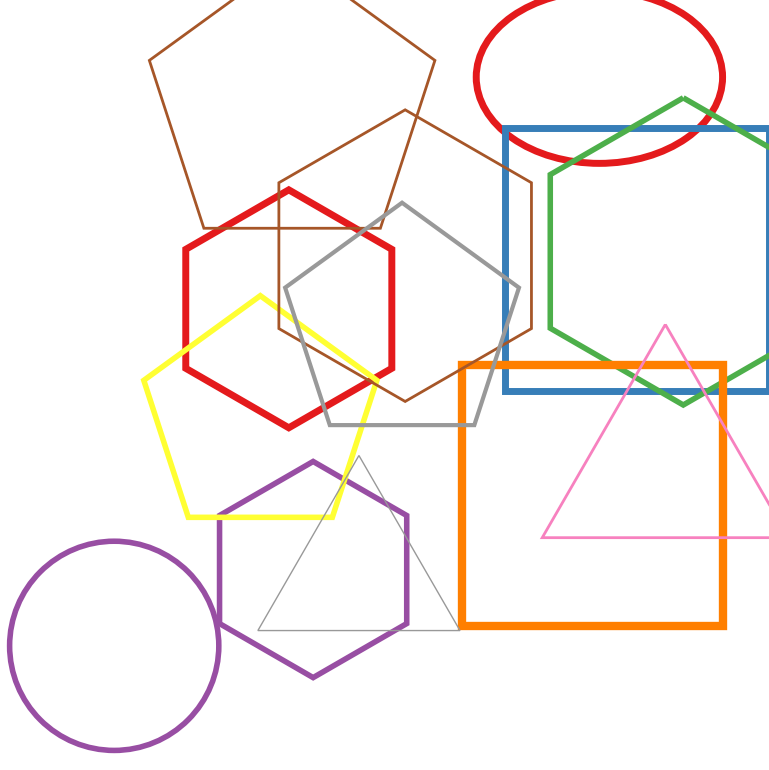[{"shape": "oval", "thickness": 2.5, "radius": 0.8, "center": [0.778, 0.9]}, {"shape": "hexagon", "thickness": 2.5, "radius": 0.77, "center": [0.375, 0.599]}, {"shape": "square", "thickness": 2.5, "radius": 0.86, "center": [0.827, 0.663]}, {"shape": "hexagon", "thickness": 2, "radius": 1.0, "center": [0.887, 0.674]}, {"shape": "circle", "thickness": 2, "radius": 0.68, "center": [0.148, 0.161]}, {"shape": "hexagon", "thickness": 2, "radius": 0.7, "center": [0.407, 0.26]}, {"shape": "square", "thickness": 3, "radius": 0.85, "center": [0.77, 0.356]}, {"shape": "pentagon", "thickness": 2, "radius": 0.8, "center": [0.338, 0.457]}, {"shape": "pentagon", "thickness": 1, "radius": 0.97, "center": [0.379, 0.861]}, {"shape": "hexagon", "thickness": 1, "radius": 0.95, "center": [0.526, 0.668]}, {"shape": "triangle", "thickness": 1, "radius": 0.92, "center": [0.864, 0.394]}, {"shape": "triangle", "thickness": 0.5, "radius": 0.76, "center": [0.466, 0.257]}, {"shape": "pentagon", "thickness": 1.5, "radius": 0.8, "center": [0.522, 0.577]}]